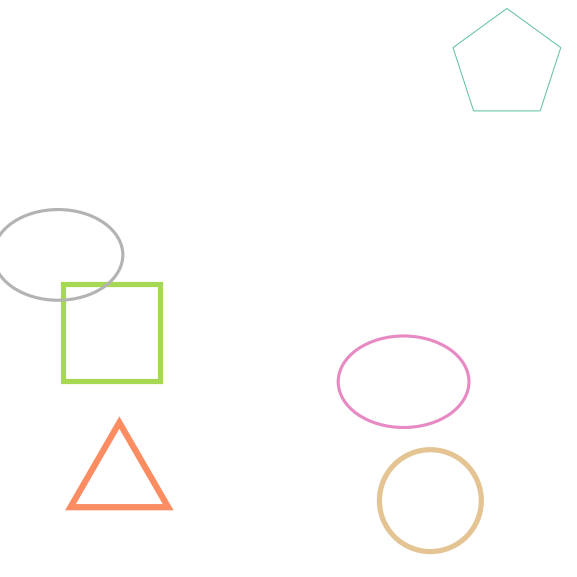[{"shape": "pentagon", "thickness": 0.5, "radius": 0.49, "center": [0.878, 0.886]}, {"shape": "triangle", "thickness": 3, "radius": 0.49, "center": [0.207, 0.17]}, {"shape": "oval", "thickness": 1.5, "radius": 0.57, "center": [0.699, 0.338]}, {"shape": "square", "thickness": 2.5, "radius": 0.42, "center": [0.193, 0.423]}, {"shape": "circle", "thickness": 2.5, "radius": 0.44, "center": [0.745, 0.132]}, {"shape": "oval", "thickness": 1.5, "radius": 0.56, "center": [0.101, 0.558]}]